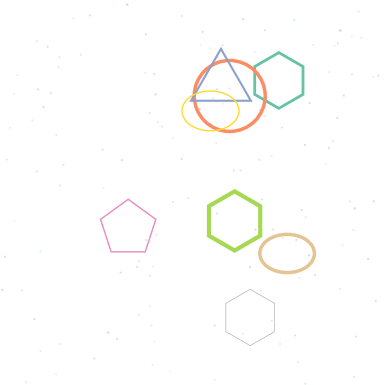[{"shape": "hexagon", "thickness": 2, "radius": 0.36, "center": [0.724, 0.791]}, {"shape": "circle", "thickness": 2.5, "radius": 0.46, "center": [0.597, 0.751]}, {"shape": "triangle", "thickness": 1.5, "radius": 0.45, "center": [0.574, 0.783]}, {"shape": "pentagon", "thickness": 1, "radius": 0.38, "center": [0.333, 0.407]}, {"shape": "hexagon", "thickness": 3, "radius": 0.38, "center": [0.609, 0.426]}, {"shape": "oval", "thickness": 1, "radius": 0.37, "center": [0.547, 0.712]}, {"shape": "oval", "thickness": 2.5, "radius": 0.35, "center": [0.746, 0.342]}, {"shape": "hexagon", "thickness": 0.5, "radius": 0.37, "center": [0.65, 0.175]}]